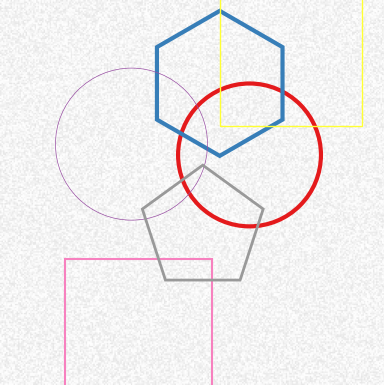[{"shape": "circle", "thickness": 3, "radius": 0.93, "center": [0.648, 0.598]}, {"shape": "hexagon", "thickness": 3, "radius": 0.94, "center": [0.571, 0.783]}, {"shape": "circle", "thickness": 0.5, "radius": 0.99, "center": [0.341, 0.626]}, {"shape": "square", "thickness": 1, "radius": 0.92, "center": [0.756, 0.857]}, {"shape": "square", "thickness": 1.5, "radius": 0.96, "center": [0.36, 0.136]}, {"shape": "pentagon", "thickness": 2, "radius": 0.83, "center": [0.527, 0.406]}]